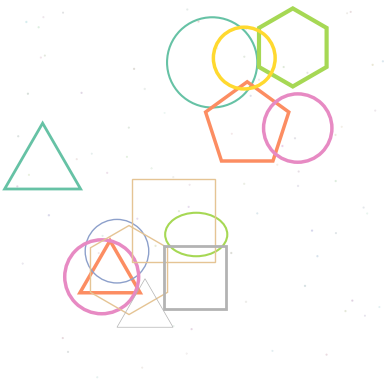[{"shape": "circle", "thickness": 1.5, "radius": 0.59, "center": [0.551, 0.838]}, {"shape": "triangle", "thickness": 2, "radius": 0.57, "center": [0.111, 0.566]}, {"shape": "triangle", "thickness": 2.5, "radius": 0.45, "center": [0.286, 0.285]}, {"shape": "pentagon", "thickness": 2.5, "radius": 0.57, "center": [0.642, 0.674]}, {"shape": "circle", "thickness": 1, "radius": 0.41, "center": [0.304, 0.348]}, {"shape": "circle", "thickness": 2.5, "radius": 0.44, "center": [0.773, 0.667]}, {"shape": "circle", "thickness": 2.5, "radius": 0.48, "center": [0.264, 0.281]}, {"shape": "hexagon", "thickness": 3, "radius": 0.51, "center": [0.761, 0.877]}, {"shape": "oval", "thickness": 1.5, "radius": 0.4, "center": [0.51, 0.391]}, {"shape": "circle", "thickness": 2.5, "radius": 0.4, "center": [0.634, 0.849]}, {"shape": "hexagon", "thickness": 1, "radius": 0.58, "center": [0.335, 0.299]}, {"shape": "square", "thickness": 1, "radius": 0.54, "center": [0.451, 0.428]}, {"shape": "triangle", "thickness": 0.5, "radius": 0.42, "center": [0.377, 0.192]}, {"shape": "square", "thickness": 2, "radius": 0.41, "center": [0.507, 0.279]}]